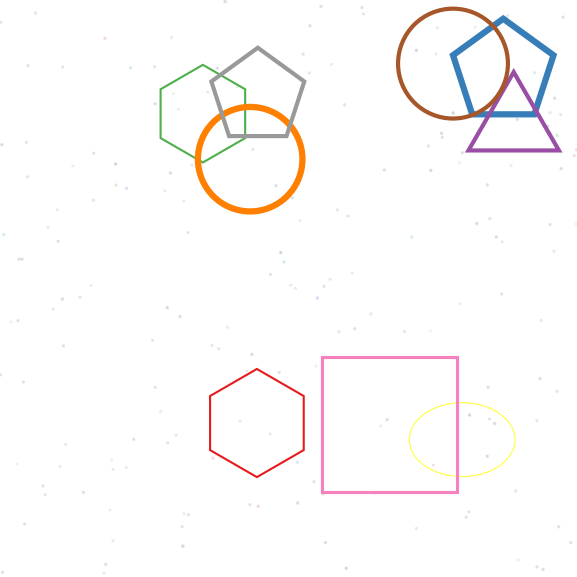[{"shape": "hexagon", "thickness": 1, "radius": 0.47, "center": [0.445, 0.267]}, {"shape": "pentagon", "thickness": 3, "radius": 0.46, "center": [0.871, 0.875]}, {"shape": "hexagon", "thickness": 1, "radius": 0.42, "center": [0.351, 0.802]}, {"shape": "triangle", "thickness": 2, "radius": 0.45, "center": [0.89, 0.784]}, {"shape": "circle", "thickness": 3, "radius": 0.45, "center": [0.433, 0.723]}, {"shape": "oval", "thickness": 0.5, "radius": 0.46, "center": [0.8, 0.238]}, {"shape": "circle", "thickness": 2, "radius": 0.48, "center": [0.784, 0.889]}, {"shape": "square", "thickness": 1.5, "radius": 0.58, "center": [0.674, 0.264]}, {"shape": "pentagon", "thickness": 2, "radius": 0.42, "center": [0.446, 0.832]}]